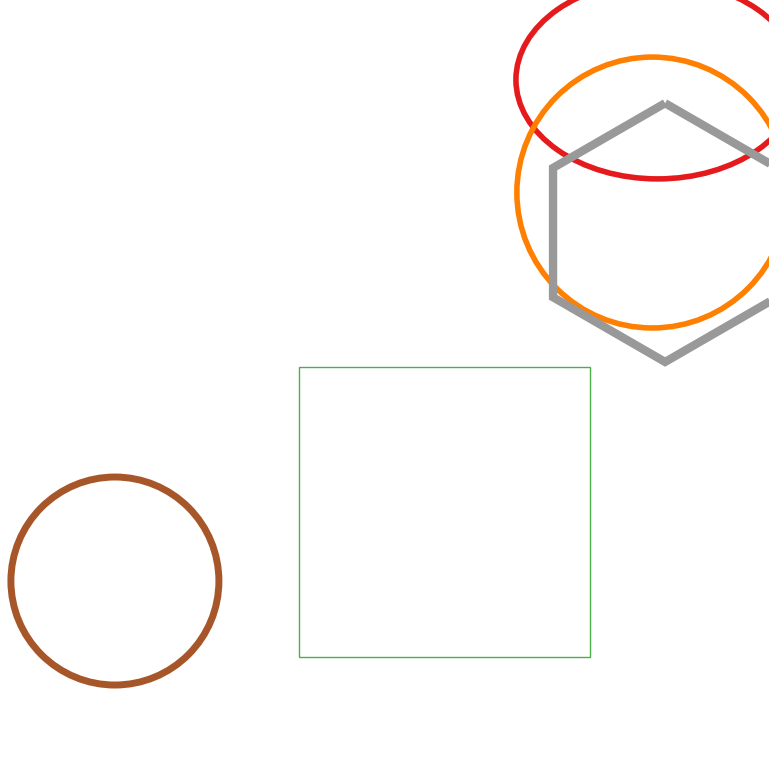[{"shape": "oval", "thickness": 2, "radius": 0.92, "center": [0.854, 0.896]}, {"shape": "square", "thickness": 0.5, "radius": 0.94, "center": [0.577, 0.335]}, {"shape": "circle", "thickness": 2, "radius": 0.88, "center": [0.847, 0.75]}, {"shape": "circle", "thickness": 2.5, "radius": 0.68, "center": [0.149, 0.245]}, {"shape": "hexagon", "thickness": 3, "radius": 0.84, "center": [0.864, 0.698]}]